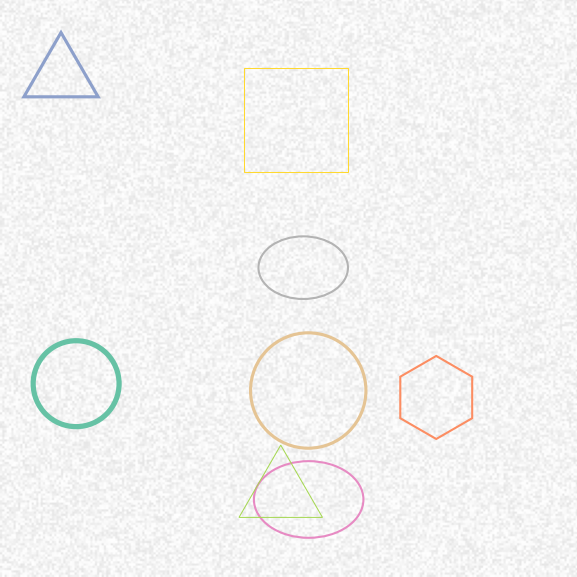[{"shape": "circle", "thickness": 2.5, "radius": 0.37, "center": [0.132, 0.335]}, {"shape": "hexagon", "thickness": 1, "radius": 0.36, "center": [0.755, 0.311]}, {"shape": "triangle", "thickness": 1.5, "radius": 0.37, "center": [0.106, 0.869]}, {"shape": "oval", "thickness": 1, "radius": 0.47, "center": [0.534, 0.134]}, {"shape": "triangle", "thickness": 0.5, "radius": 0.42, "center": [0.486, 0.145]}, {"shape": "square", "thickness": 0.5, "radius": 0.45, "center": [0.513, 0.791]}, {"shape": "circle", "thickness": 1.5, "radius": 0.5, "center": [0.534, 0.323]}, {"shape": "oval", "thickness": 1, "radius": 0.39, "center": [0.525, 0.536]}]